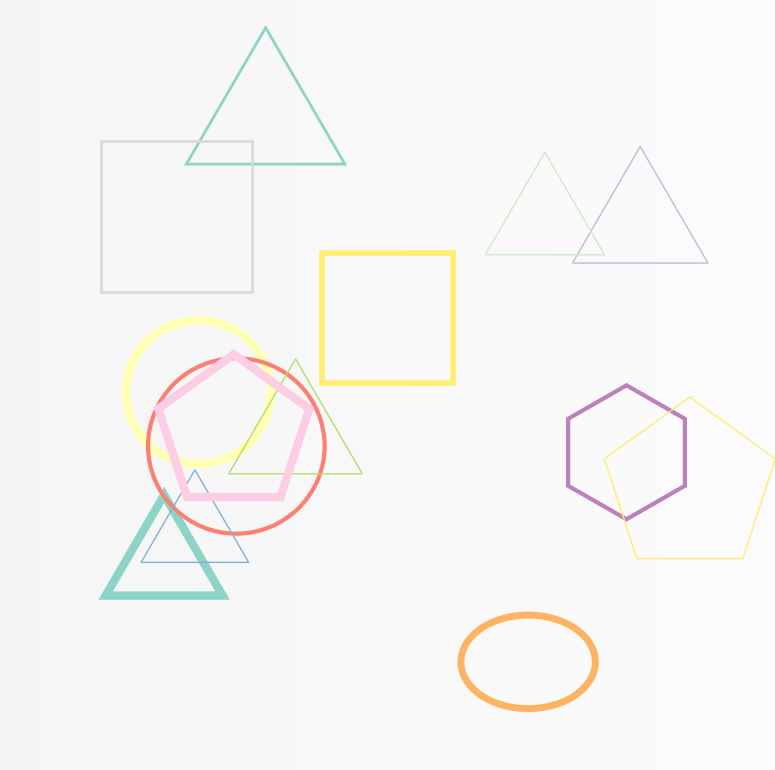[{"shape": "triangle", "thickness": 1, "radius": 0.59, "center": [0.343, 0.846]}, {"shape": "triangle", "thickness": 3, "radius": 0.44, "center": [0.212, 0.27]}, {"shape": "circle", "thickness": 3, "radius": 0.47, "center": [0.256, 0.491]}, {"shape": "triangle", "thickness": 0.5, "radius": 0.5, "center": [0.826, 0.709]}, {"shape": "circle", "thickness": 1.5, "radius": 0.57, "center": [0.305, 0.421]}, {"shape": "triangle", "thickness": 0.5, "radius": 0.4, "center": [0.251, 0.31]}, {"shape": "oval", "thickness": 2.5, "radius": 0.43, "center": [0.681, 0.14]}, {"shape": "triangle", "thickness": 0.5, "radius": 0.5, "center": [0.381, 0.434]}, {"shape": "pentagon", "thickness": 3, "radius": 0.51, "center": [0.302, 0.437]}, {"shape": "square", "thickness": 1, "radius": 0.49, "center": [0.228, 0.719]}, {"shape": "hexagon", "thickness": 1.5, "radius": 0.43, "center": [0.808, 0.413]}, {"shape": "triangle", "thickness": 0.5, "radius": 0.44, "center": [0.703, 0.714]}, {"shape": "pentagon", "thickness": 0.5, "radius": 0.58, "center": [0.89, 0.368]}, {"shape": "square", "thickness": 2, "radius": 0.42, "center": [0.5, 0.587]}]